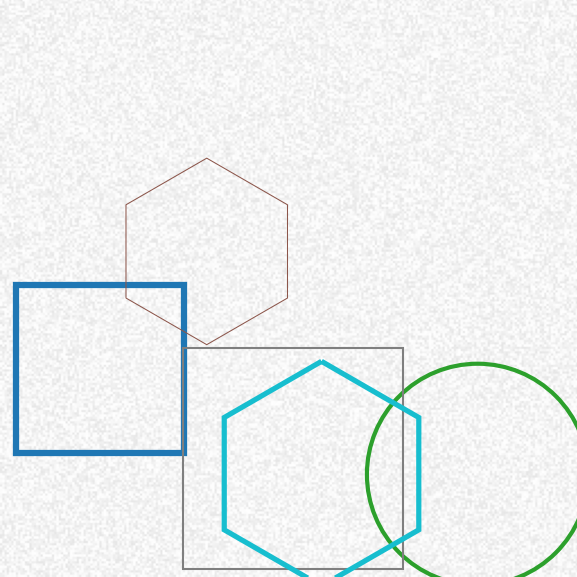[{"shape": "square", "thickness": 3, "radius": 0.72, "center": [0.173, 0.36]}, {"shape": "circle", "thickness": 2, "radius": 0.96, "center": [0.827, 0.178]}, {"shape": "hexagon", "thickness": 0.5, "radius": 0.81, "center": [0.358, 0.564]}, {"shape": "square", "thickness": 1, "radius": 0.95, "center": [0.507, 0.205]}, {"shape": "hexagon", "thickness": 2.5, "radius": 0.97, "center": [0.557, 0.179]}]